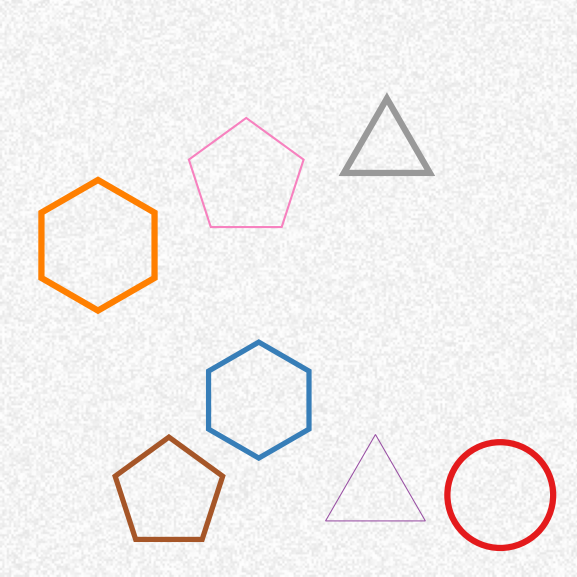[{"shape": "circle", "thickness": 3, "radius": 0.46, "center": [0.866, 0.142]}, {"shape": "hexagon", "thickness": 2.5, "radius": 0.5, "center": [0.448, 0.306]}, {"shape": "triangle", "thickness": 0.5, "radius": 0.5, "center": [0.65, 0.147]}, {"shape": "hexagon", "thickness": 3, "radius": 0.57, "center": [0.17, 0.574]}, {"shape": "pentagon", "thickness": 2.5, "radius": 0.49, "center": [0.292, 0.144]}, {"shape": "pentagon", "thickness": 1, "radius": 0.52, "center": [0.426, 0.69]}, {"shape": "triangle", "thickness": 3, "radius": 0.43, "center": [0.67, 0.743]}]